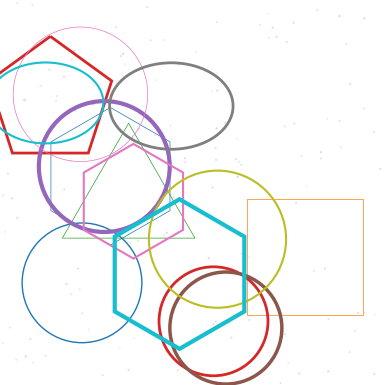[{"shape": "hexagon", "thickness": 0.5, "radius": 0.89, "center": [0.287, 0.542]}, {"shape": "circle", "thickness": 1, "radius": 0.78, "center": [0.213, 0.265]}, {"shape": "square", "thickness": 0.5, "radius": 0.76, "center": [0.793, 0.333]}, {"shape": "triangle", "thickness": 0.5, "radius": 0.99, "center": [0.334, 0.481]}, {"shape": "pentagon", "thickness": 2, "radius": 0.84, "center": [0.131, 0.738]}, {"shape": "circle", "thickness": 2, "radius": 0.71, "center": [0.555, 0.165]}, {"shape": "circle", "thickness": 3, "radius": 0.85, "center": [0.271, 0.567]}, {"shape": "circle", "thickness": 2.5, "radius": 0.73, "center": [0.587, 0.148]}, {"shape": "circle", "thickness": 0.5, "radius": 0.87, "center": [0.209, 0.755]}, {"shape": "hexagon", "thickness": 1.5, "radius": 0.74, "center": [0.347, 0.477]}, {"shape": "oval", "thickness": 2, "radius": 0.8, "center": [0.445, 0.725]}, {"shape": "circle", "thickness": 1.5, "radius": 0.89, "center": [0.565, 0.379]}, {"shape": "hexagon", "thickness": 3, "radius": 0.97, "center": [0.466, 0.288]}, {"shape": "oval", "thickness": 1.5, "radius": 0.75, "center": [0.118, 0.733]}]